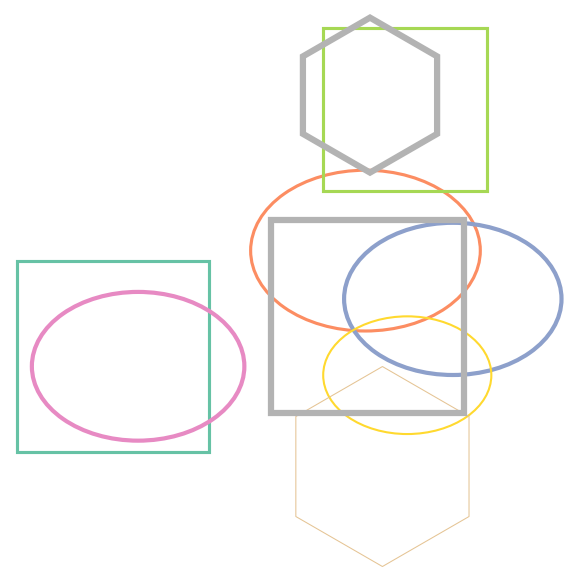[{"shape": "square", "thickness": 1.5, "radius": 0.83, "center": [0.196, 0.382]}, {"shape": "oval", "thickness": 1.5, "radius": 0.99, "center": [0.633, 0.565]}, {"shape": "oval", "thickness": 2, "radius": 0.94, "center": [0.784, 0.482]}, {"shape": "oval", "thickness": 2, "radius": 0.92, "center": [0.239, 0.365]}, {"shape": "square", "thickness": 1.5, "radius": 0.71, "center": [0.702, 0.809]}, {"shape": "oval", "thickness": 1, "radius": 0.73, "center": [0.705, 0.349]}, {"shape": "hexagon", "thickness": 0.5, "radius": 0.87, "center": [0.662, 0.191]}, {"shape": "hexagon", "thickness": 3, "radius": 0.67, "center": [0.641, 0.834]}, {"shape": "square", "thickness": 3, "radius": 0.84, "center": [0.637, 0.451]}]